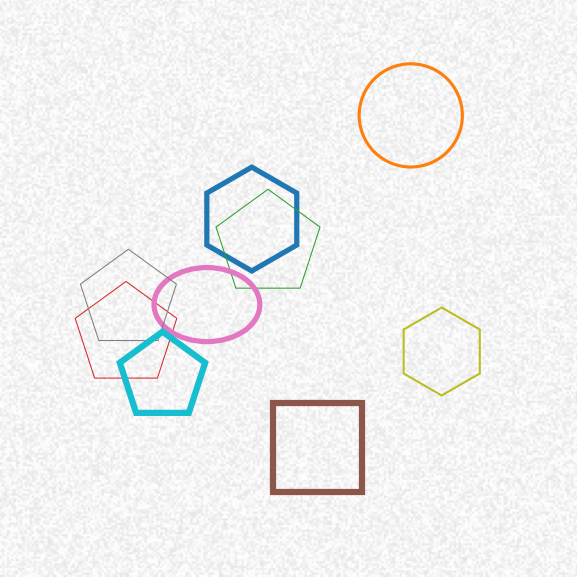[{"shape": "hexagon", "thickness": 2.5, "radius": 0.45, "center": [0.436, 0.62]}, {"shape": "circle", "thickness": 1.5, "radius": 0.45, "center": [0.711, 0.799]}, {"shape": "pentagon", "thickness": 0.5, "radius": 0.47, "center": [0.464, 0.577]}, {"shape": "pentagon", "thickness": 0.5, "radius": 0.46, "center": [0.218, 0.419]}, {"shape": "square", "thickness": 3, "radius": 0.38, "center": [0.549, 0.225]}, {"shape": "oval", "thickness": 2.5, "radius": 0.46, "center": [0.358, 0.472]}, {"shape": "pentagon", "thickness": 0.5, "radius": 0.44, "center": [0.222, 0.48]}, {"shape": "hexagon", "thickness": 1, "radius": 0.38, "center": [0.765, 0.39]}, {"shape": "pentagon", "thickness": 3, "radius": 0.39, "center": [0.281, 0.347]}]